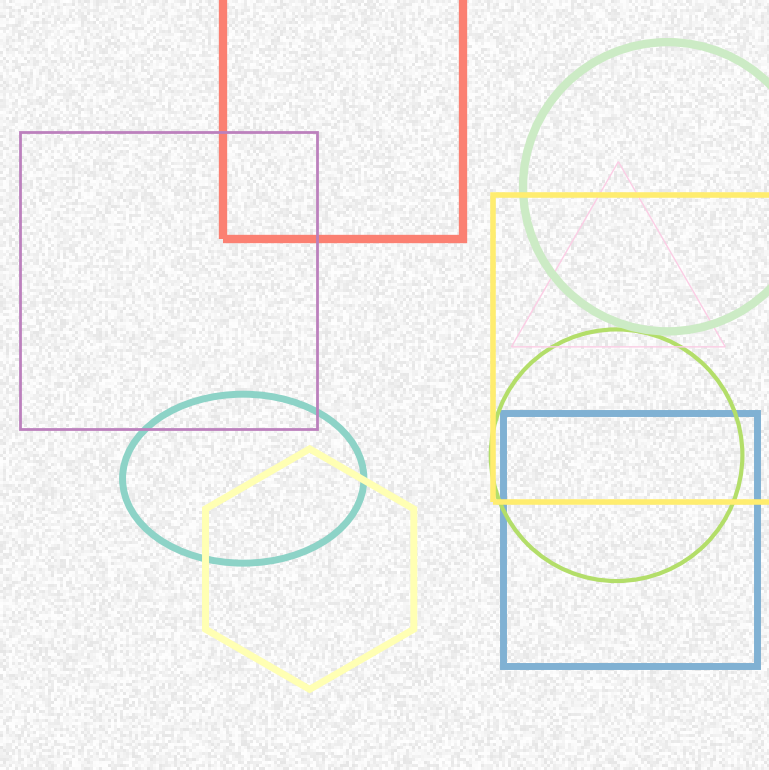[{"shape": "oval", "thickness": 2.5, "radius": 0.78, "center": [0.316, 0.378]}, {"shape": "hexagon", "thickness": 2.5, "radius": 0.78, "center": [0.402, 0.261]}, {"shape": "square", "thickness": 3, "radius": 0.78, "center": [0.445, 0.846]}, {"shape": "square", "thickness": 2.5, "radius": 0.82, "center": [0.818, 0.299]}, {"shape": "circle", "thickness": 1.5, "radius": 0.82, "center": [0.801, 0.409]}, {"shape": "triangle", "thickness": 0.5, "radius": 0.8, "center": [0.803, 0.63]}, {"shape": "square", "thickness": 1, "radius": 0.96, "center": [0.219, 0.635]}, {"shape": "circle", "thickness": 3, "radius": 0.94, "center": [0.867, 0.757]}, {"shape": "square", "thickness": 2, "radius": 1.0, "center": [0.84, 0.547]}]